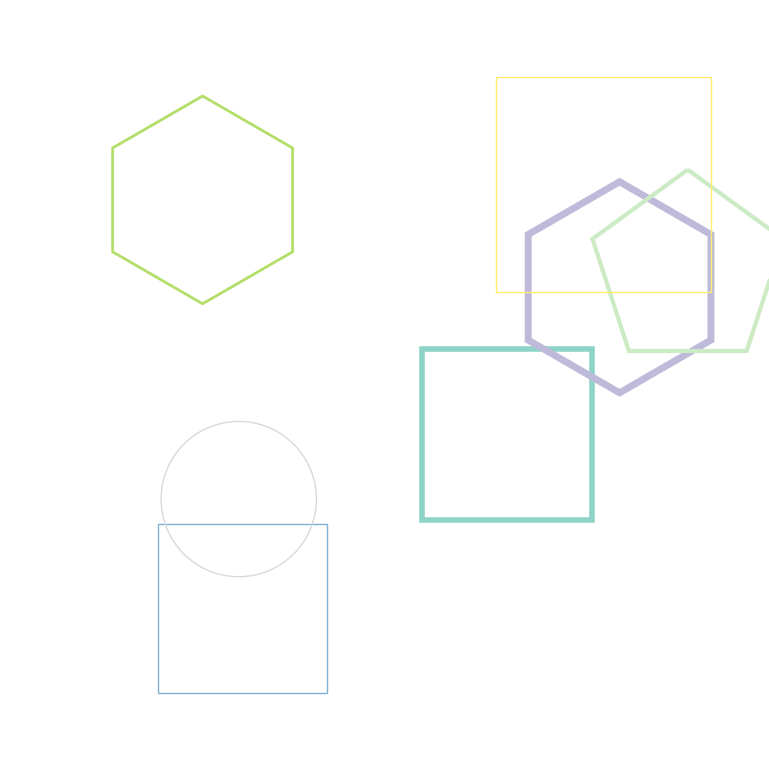[{"shape": "square", "thickness": 2, "radius": 0.55, "center": [0.659, 0.436]}, {"shape": "hexagon", "thickness": 2.5, "radius": 0.69, "center": [0.805, 0.627]}, {"shape": "square", "thickness": 0.5, "radius": 0.55, "center": [0.316, 0.21]}, {"shape": "hexagon", "thickness": 1, "radius": 0.67, "center": [0.263, 0.74]}, {"shape": "circle", "thickness": 0.5, "radius": 0.5, "center": [0.31, 0.352]}, {"shape": "pentagon", "thickness": 1.5, "radius": 0.65, "center": [0.893, 0.649]}, {"shape": "square", "thickness": 0.5, "radius": 0.7, "center": [0.784, 0.76]}]